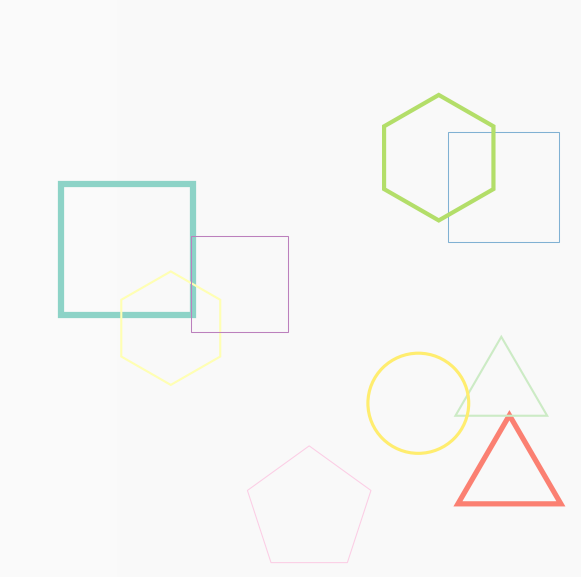[{"shape": "square", "thickness": 3, "radius": 0.57, "center": [0.218, 0.567]}, {"shape": "hexagon", "thickness": 1, "radius": 0.49, "center": [0.294, 0.431]}, {"shape": "triangle", "thickness": 2.5, "radius": 0.51, "center": [0.876, 0.178]}, {"shape": "square", "thickness": 0.5, "radius": 0.48, "center": [0.866, 0.675]}, {"shape": "hexagon", "thickness": 2, "radius": 0.54, "center": [0.755, 0.726]}, {"shape": "pentagon", "thickness": 0.5, "radius": 0.56, "center": [0.532, 0.115]}, {"shape": "square", "thickness": 0.5, "radius": 0.42, "center": [0.412, 0.508]}, {"shape": "triangle", "thickness": 1, "radius": 0.46, "center": [0.862, 0.325]}, {"shape": "circle", "thickness": 1.5, "radius": 0.43, "center": [0.72, 0.301]}]